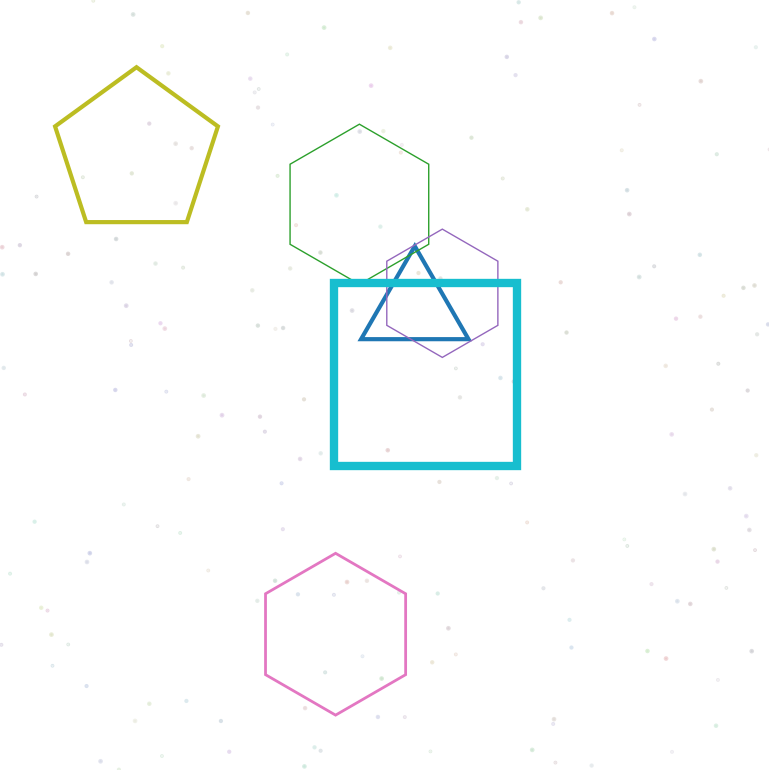[{"shape": "triangle", "thickness": 1.5, "radius": 0.4, "center": [0.539, 0.6]}, {"shape": "hexagon", "thickness": 0.5, "radius": 0.52, "center": [0.467, 0.735]}, {"shape": "hexagon", "thickness": 0.5, "radius": 0.42, "center": [0.574, 0.619]}, {"shape": "hexagon", "thickness": 1, "radius": 0.53, "center": [0.436, 0.176]}, {"shape": "pentagon", "thickness": 1.5, "radius": 0.56, "center": [0.177, 0.801]}, {"shape": "square", "thickness": 3, "radius": 0.59, "center": [0.553, 0.514]}]